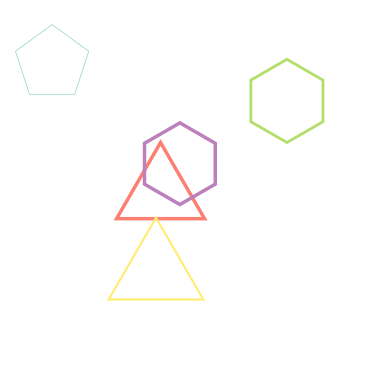[{"shape": "pentagon", "thickness": 0.5, "radius": 0.5, "center": [0.135, 0.836]}, {"shape": "triangle", "thickness": 2.5, "radius": 0.66, "center": [0.417, 0.498]}, {"shape": "hexagon", "thickness": 2, "radius": 0.54, "center": [0.745, 0.738]}, {"shape": "hexagon", "thickness": 2.5, "radius": 0.53, "center": [0.467, 0.575]}, {"shape": "triangle", "thickness": 1.5, "radius": 0.71, "center": [0.405, 0.293]}]